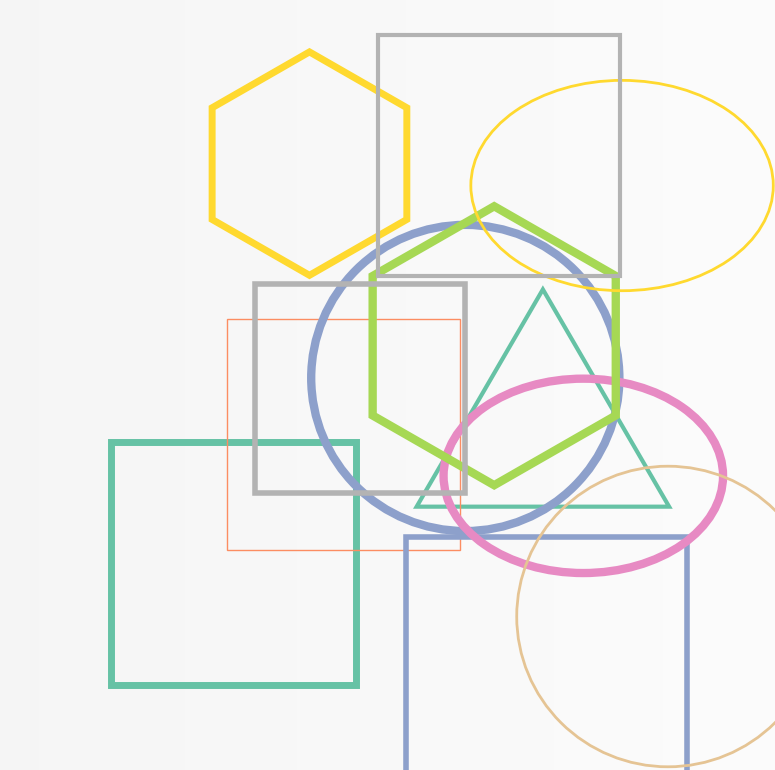[{"shape": "triangle", "thickness": 1.5, "radius": 0.94, "center": [0.7, 0.436]}, {"shape": "square", "thickness": 2.5, "radius": 0.79, "center": [0.301, 0.268]}, {"shape": "square", "thickness": 0.5, "radius": 0.75, "center": [0.444, 0.436]}, {"shape": "square", "thickness": 2, "radius": 0.9, "center": [0.705, 0.121]}, {"shape": "circle", "thickness": 3, "radius": 0.99, "center": [0.6, 0.509]}, {"shape": "oval", "thickness": 3, "radius": 0.9, "center": [0.753, 0.382]}, {"shape": "hexagon", "thickness": 3, "radius": 0.91, "center": [0.638, 0.551]}, {"shape": "oval", "thickness": 1, "radius": 0.98, "center": [0.803, 0.759]}, {"shape": "hexagon", "thickness": 2.5, "radius": 0.73, "center": [0.399, 0.788]}, {"shape": "circle", "thickness": 1, "radius": 0.98, "center": [0.862, 0.199]}, {"shape": "square", "thickness": 1.5, "radius": 0.78, "center": [0.644, 0.798]}, {"shape": "square", "thickness": 2, "radius": 0.68, "center": [0.465, 0.496]}]